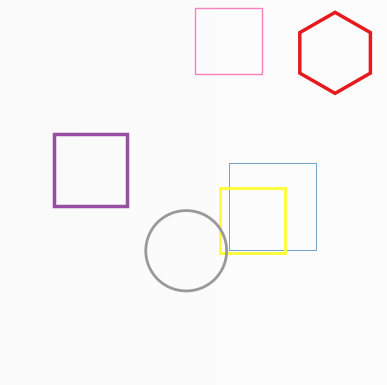[{"shape": "hexagon", "thickness": 2.5, "radius": 0.53, "center": [0.865, 0.863]}, {"shape": "square", "thickness": 0.5, "radius": 0.57, "center": [0.703, 0.464]}, {"shape": "square", "thickness": 2.5, "radius": 0.47, "center": [0.234, 0.559]}, {"shape": "square", "thickness": 2, "radius": 0.42, "center": [0.652, 0.427]}, {"shape": "square", "thickness": 1, "radius": 0.43, "center": [0.589, 0.893]}, {"shape": "circle", "thickness": 2, "radius": 0.52, "center": [0.481, 0.349]}]